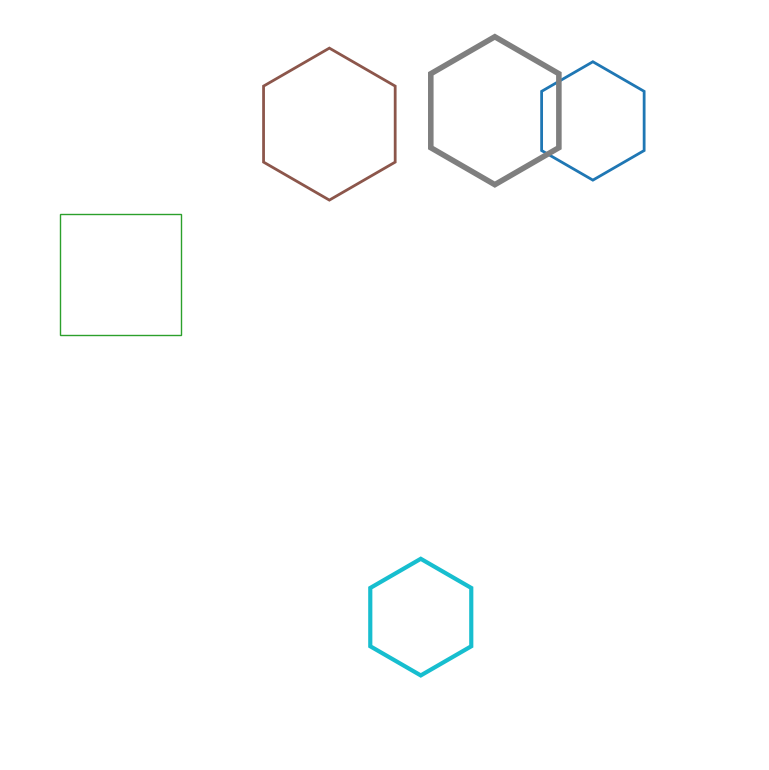[{"shape": "hexagon", "thickness": 1, "radius": 0.38, "center": [0.77, 0.843]}, {"shape": "square", "thickness": 0.5, "radius": 0.39, "center": [0.157, 0.643]}, {"shape": "hexagon", "thickness": 1, "radius": 0.49, "center": [0.428, 0.839]}, {"shape": "hexagon", "thickness": 2, "radius": 0.48, "center": [0.643, 0.856]}, {"shape": "hexagon", "thickness": 1.5, "radius": 0.38, "center": [0.546, 0.199]}]